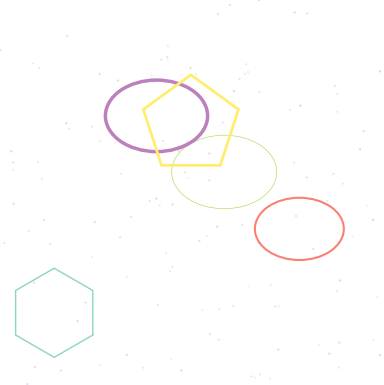[{"shape": "hexagon", "thickness": 1, "radius": 0.58, "center": [0.141, 0.188]}, {"shape": "oval", "thickness": 1.5, "radius": 0.58, "center": [0.778, 0.406]}, {"shape": "oval", "thickness": 0.5, "radius": 0.68, "center": [0.582, 0.553]}, {"shape": "oval", "thickness": 2.5, "radius": 0.66, "center": [0.407, 0.699]}, {"shape": "pentagon", "thickness": 2, "radius": 0.65, "center": [0.496, 0.676]}]